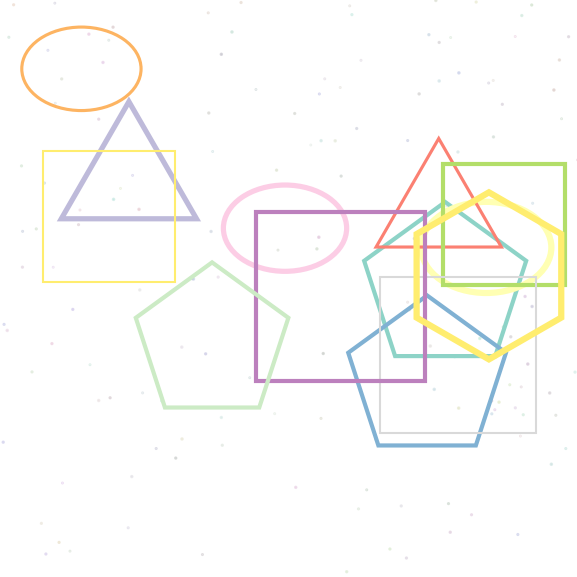[{"shape": "pentagon", "thickness": 2, "radius": 0.74, "center": [0.771, 0.502]}, {"shape": "oval", "thickness": 3, "radius": 0.56, "center": [0.842, 0.571]}, {"shape": "triangle", "thickness": 2.5, "radius": 0.68, "center": [0.223, 0.688]}, {"shape": "triangle", "thickness": 1.5, "radius": 0.63, "center": [0.76, 0.634]}, {"shape": "pentagon", "thickness": 2, "radius": 0.72, "center": [0.74, 0.344]}, {"shape": "oval", "thickness": 1.5, "radius": 0.52, "center": [0.141, 0.88]}, {"shape": "square", "thickness": 2, "radius": 0.53, "center": [0.873, 0.611]}, {"shape": "oval", "thickness": 2.5, "radius": 0.53, "center": [0.494, 0.604]}, {"shape": "square", "thickness": 1, "radius": 0.67, "center": [0.793, 0.385]}, {"shape": "square", "thickness": 2, "radius": 0.73, "center": [0.589, 0.485]}, {"shape": "pentagon", "thickness": 2, "radius": 0.69, "center": [0.367, 0.406]}, {"shape": "hexagon", "thickness": 3, "radius": 0.72, "center": [0.847, 0.521]}, {"shape": "square", "thickness": 1, "radius": 0.57, "center": [0.189, 0.625]}]